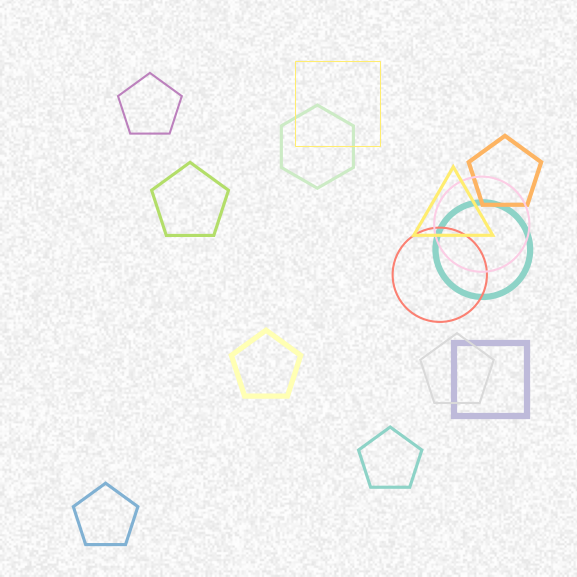[{"shape": "pentagon", "thickness": 1.5, "radius": 0.29, "center": [0.676, 0.202]}, {"shape": "circle", "thickness": 3, "radius": 0.41, "center": [0.836, 0.567]}, {"shape": "pentagon", "thickness": 2.5, "radius": 0.32, "center": [0.461, 0.364]}, {"shape": "square", "thickness": 3, "radius": 0.32, "center": [0.85, 0.342]}, {"shape": "circle", "thickness": 1, "radius": 0.41, "center": [0.762, 0.523]}, {"shape": "pentagon", "thickness": 1.5, "radius": 0.29, "center": [0.183, 0.104]}, {"shape": "pentagon", "thickness": 2, "radius": 0.33, "center": [0.874, 0.698]}, {"shape": "pentagon", "thickness": 1.5, "radius": 0.35, "center": [0.329, 0.648]}, {"shape": "circle", "thickness": 1, "radius": 0.41, "center": [0.834, 0.611]}, {"shape": "pentagon", "thickness": 1, "radius": 0.33, "center": [0.791, 0.355]}, {"shape": "pentagon", "thickness": 1, "radius": 0.29, "center": [0.26, 0.815]}, {"shape": "hexagon", "thickness": 1.5, "radius": 0.36, "center": [0.55, 0.745]}, {"shape": "square", "thickness": 0.5, "radius": 0.37, "center": [0.585, 0.82]}, {"shape": "triangle", "thickness": 1.5, "radius": 0.39, "center": [0.785, 0.631]}]